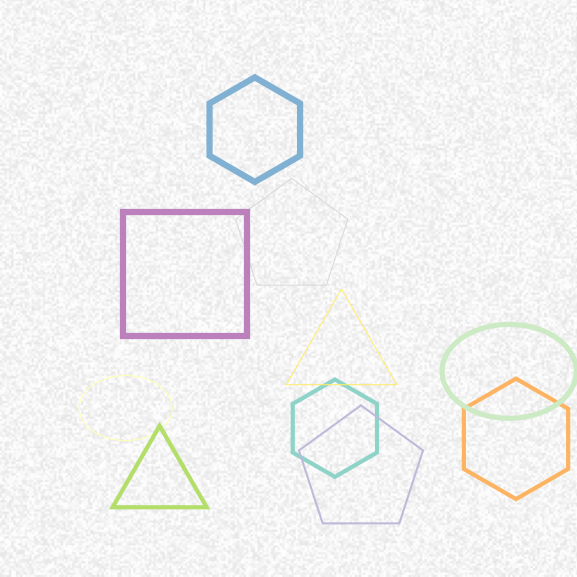[{"shape": "hexagon", "thickness": 2, "radius": 0.42, "center": [0.58, 0.258]}, {"shape": "oval", "thickness": 0.5, "radius": 0.4, "center": [0.218, 0.293]}, {"shape": "pentagon", "thickness": 1, "radius": 0.56, "center": [0.625, 0.184]}, {"shape": "hexagon", "thickness": 3, "radius": 0.45, "center": [0.441, 0.775]}, {"shape": "hexagon", "thickness": 2, "radius": 0.52, "center": [0.894, 0.239]}, {"shape": "triangle", "thickness": 2, "radius": 0.47, "center": [0.276, 0.168]}, {"shape": "pentagon", "thickness": 0.5, "radius": 0.51, "center": [0.505, 0.588]}, {"shape": "square", "thickness": 3, "radius": 0.54, "center": [0.32, 0.525]}, {"shape": "oval", "thickness": 2.5, "radius": 0.58, "center": [0.882, 0.356]}, {"shape": "triangle", "thickness": 0.5, "radius": 0.55, "center": [0.591, 0.388]}]